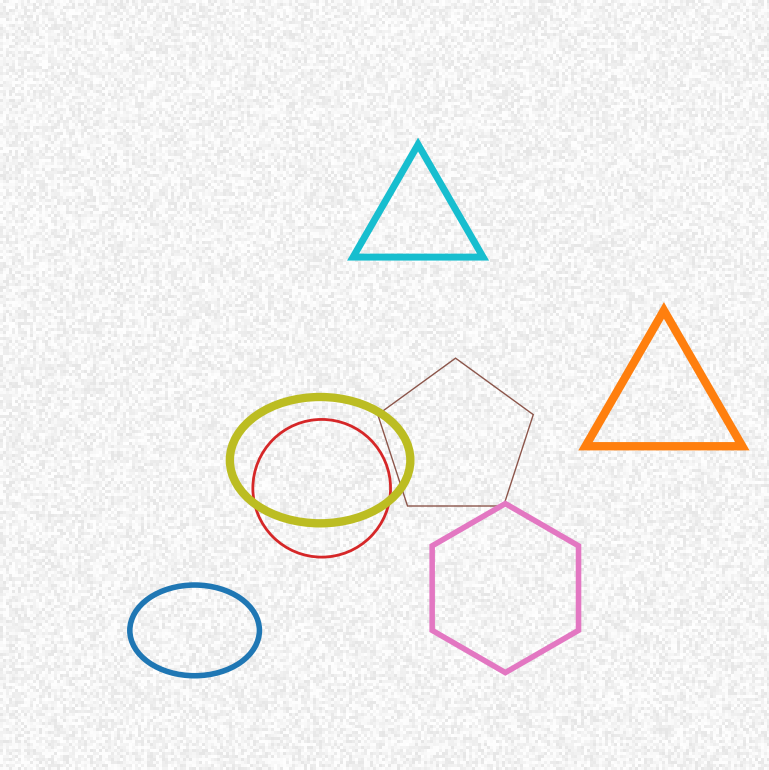[{"shape": "oval", "thickness": 2, "radius": 0.42, "center": [0.253, 0.181]}, {"shape": "triangle", "thickness": 3, "radius": 0.59, "center": [0.862, 0.479]}, {"shape": "circle", "thickness": 1, "radius": 0.45, "center": [0.418, 0.366]}, {"shape": "pentagon", "thickness": 0.5, "radius": 0.53, "center": [0.592, 0.429]}, {"shape": "hexagon", "thickness": 2, "radius": 0.55, "center": [0.656, 0.236]}, {"shape": "oval", "thickness": 3, "radius": 0.59, "center": [0.416, 0.402]}, {"shape": "triangle", "thickness": 2.5, "radius": 0.49, "center": [0.543, 0.715]}]